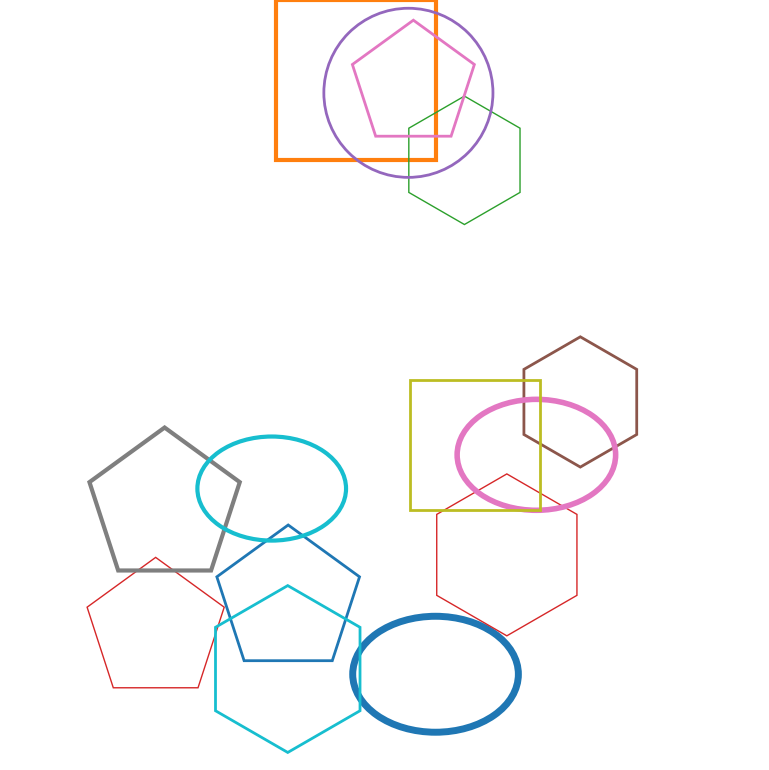[{"shape": "pentagon", "thickness": 1, "radius": 0.49, "center": [0.374, 0.221]}, {"shape": "oval", "thickness": 2.5, "radius": 0.54, "center": [0.566, 0.124]}, {"shape": "square", "thickness": 1.5, "radius": 0.52, "center": [0.462, 0.896]}, {"shape": "hexagon", "thickness": 0.5, "radius": 0.42, "center": [0.603, 0.792]}, {"shape": "hexagon", "thickness": 0.5, "radius": 0.53, "center": [0.658, 0.279]}, {"shape": "pentagon", "thickness": 0.5, "radius": 0.47, "center": [0.202, 0.183]}, {"shape": "circle", "thickness": 1, "radius": 0.55, "center": [0.53, 0.879]}, {"shape": "hexagon", "thickness": 1, "radius": 0.42, "center": [0.754, 0.478]}, {"shape": "pentagon", "thickness": 1, "radius": 0.42, "center": [0.537, 0.89]}, {"shape": "oval", "thickness": 2, "radius": 0.51, "center": [0.697, 0.409]}, {"shape": "pentagon", "thickness": 1.5, "radius": 0.51, "center": [0.214, 0.342]}, {"shape": "square", "thickness": 1, "radius": 0.42, "center": [0.617, 0.423]}, {"shape": "hexagon", "thickness": 1, "radius": 0.54, "center": [0.374, 0.131]}, {"shape": "oval", "thickness": 1.5, "radius": 0.48, "center": [0.353, 0.366]}]